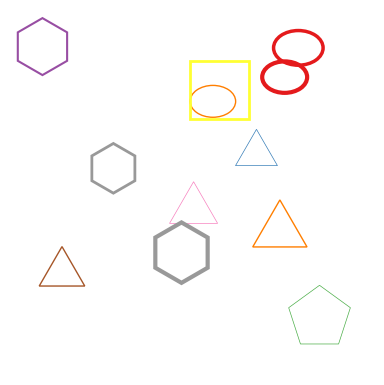[{"shape": "oval", "thickness": 2.5, "radius": 0.32, "center": [0.775, 0.876]}, {"shape": "oval", "thickness": 3, "radius": 0.29, "center": [0.739, 0.8]}, {"shape": "triangle", "thickness": 0.5, "radius": 0.31, "center": [0.666, 0.601]}, {"shape": "pentagon", "thickness": 0.5, "radius": 0.42, "center": [0.83, 0.175]}, {"shape": "hexagon", "thickness": 1.5, "radius": 0.37, "center": [0.11, 0.879]}, {"shape": "triangle", "thickness": 1, "radius": 0.41, "center": [0.727, 0.399]}, {"shape": "oval", "thickness": 1, "radius": 0.3, "center": [0.553, 0.737]}, {"shape": "square", "thickness": 2, "radius": 0.38, "center": [0.57, 0.766]}, {"shape": "triangle", "thickness": 1, "radius": 0.34, "center": [0.161, 0.291]}, {"shape": "triangle", "thickness": 0.5, "radius": 0.36, "center": [0.503, 0.456]}, {"shape": "hexagon", "thickness": 3, "radius": 0.39, "center": [0.471, 0.344]}, {"shape": "hexagon", "thickness": 2, "radius": 0.32, "center": [0.294, 0.563]}]